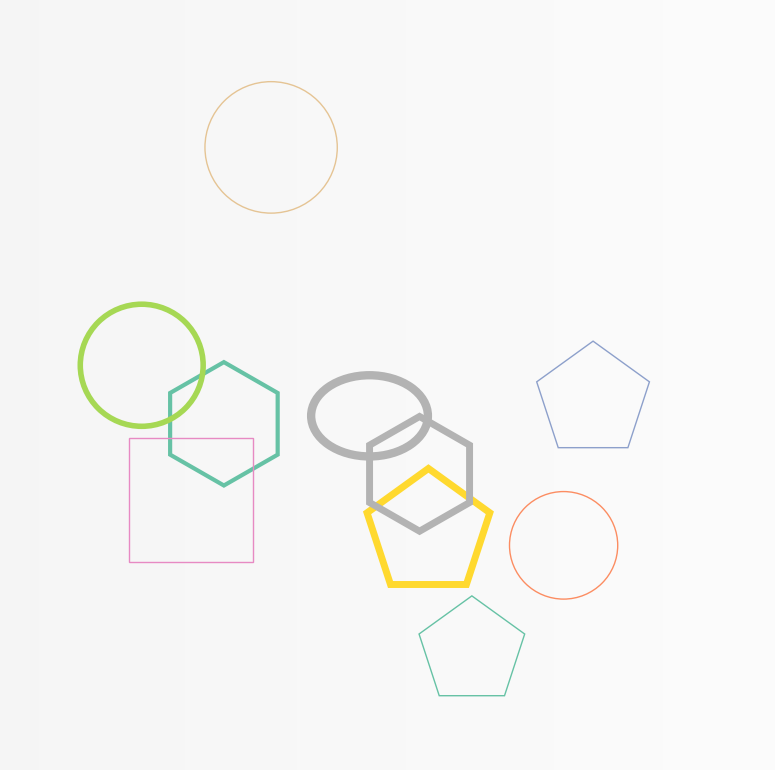[{"shape": "hexagon", "thickness": 1.5, "radius": 0.4, "center": [0.289, 0.45]}, {"shape": "pentagon", "thickness": 0.5, "radius": 0.36, "center": [0.609, 0.154]}, {"shape": "circle", "thickness": 0.5, "radius": 0.35, "center": [0.727, 0.292]}, {"shape": "pentagon", "thickness": 0.5, "radius": 0.38, "center": [0.765, 0.48]}, {"shape": "square", "thickness": 0.5, "radius": 0.4, "center": [0.246, 0.351]}, {"shape": "circle", "thickness": 2, "radius": 0.4, "center": [0.183, 0.526]}, {"shape": "pentagon", "thickness": 2.5, "radius": 0.42, "center": [0.553, 0.308]}, {"shape": "circle", "thickness": 0.5, "radius": 0.43, "center": [0.35, 0.809]}, {"shape": "oval", "thickness": 3, "radius": 0.38, "center": [0.477, 0.46]}, {"shape": "hexagon", "thickness": 2.5, "radius": 0.37, "center": [0.541, 0.385]}]